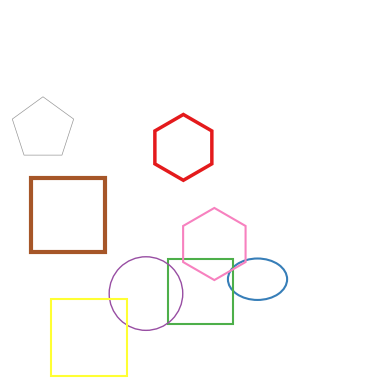[{"shape": "hexagon", "thickness": 2.5, "radius": 0.43, "center": [0.476, 0.617]}, {"shape": "oval", "thickness": 1.5, "radius": 0.38, "center": [0.669, 0.275]}, {"shape": "square", "thickness": 1.5, "radius": 0.42, "center": [0.522, 0.244]}, {"shape": "circle", "thickness": 1, "radius": 0.48, "center": [0.379, 0.238]}, {"shape": "square", "thickness": 1.5, "radius": 0.5, "center": [0.231, 0.123]}, {"shape": "square", "thickness": 3, "radius": 0.48, "center": [0.177, 0.442]}, {"shape": "hexagon", "thickness": 1.5, "radius": 0.47, "center": [0.557, 0.366]}, {"shape": "pentagon", "thickness": 0.5, "radius": 0.42, "center": [0.112, 0.665]}]